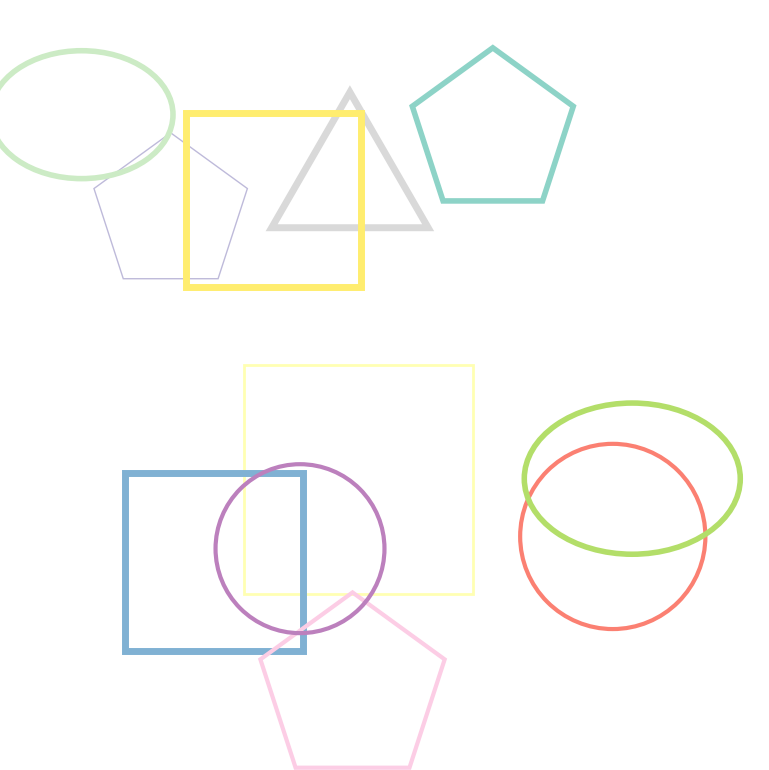[{"shape": "pentagon", "thickness": 2, "radius": 0.55, "center": [0.64, 0.828]}, {"shape": "square", "thickness": 1, "radius": 0.75, "center": [0.465, 0.377]}, {"shape": "pentagon", "thickness": 0.5, "radius": 0.52, "center": [0.222, 0.723]}, {"shape": "circle", "thickness": 1.5, "radius": 0.6, "center": [0.796, 0.303]}, {"shape": "square", "thickness": 2.5, "radius": 0.58, "center": [0.278, 0.27]}, {"shape": "oval", "thickness": 2, "radius": 0.7, "center": [0.821, 0.378]}, {"shape": "pentagon", "thickness": 1.5, "radius": 0.63, "center": [0.458, 0.105]}, {"shape": "triangle", "thickness": 2.5, "radius": 0.59, "center": [0.454, 0.763]}, {"shape": "circle", "thickness": 1.5, "radius": 0.55, "center": [0.39, 0.287]}, {"shape": "oval", "thickness": 2, "radius": 0.59, "center": [0.106, 0.851]}, {"shape": "square", "thickness": 2.5, "radius": 0.57, "center": [0.355, 0.74]}]